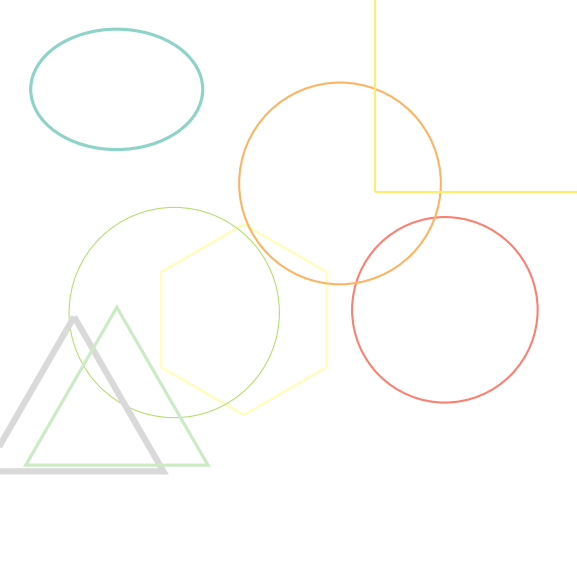[{"shape": "oval", "thickness": 1.5, "radius": 0.74, "center": [0.202, 0.844]}, {"shape": "hexagon", "thickness": 1, "radius": 0.83, "center": [0.422, 0.446]}, {"shape": "circle", "thickness": 1, "radius": 0.8, "center": [0.77, 0.463]}, {"shape": "circle", "thickness": 1, "radius": 0.87, "center": [0.589, 0.682]}, {"shape": "circle", "thickness": 0.5, "radius": 0.91, "center": [0.302, 0.458]}, {"shape": "triangle", "thickness": 3, "radius": 0.89, "center": [0.128, 0.272]}, {"shape": "triangle", "thickness": 1.5, "radius": 0.91, "center": [0.202, 0.285]}, {"shape": "square", "thickness": 1, "radius": 0.88, "center": [0.825, 0.843]}]